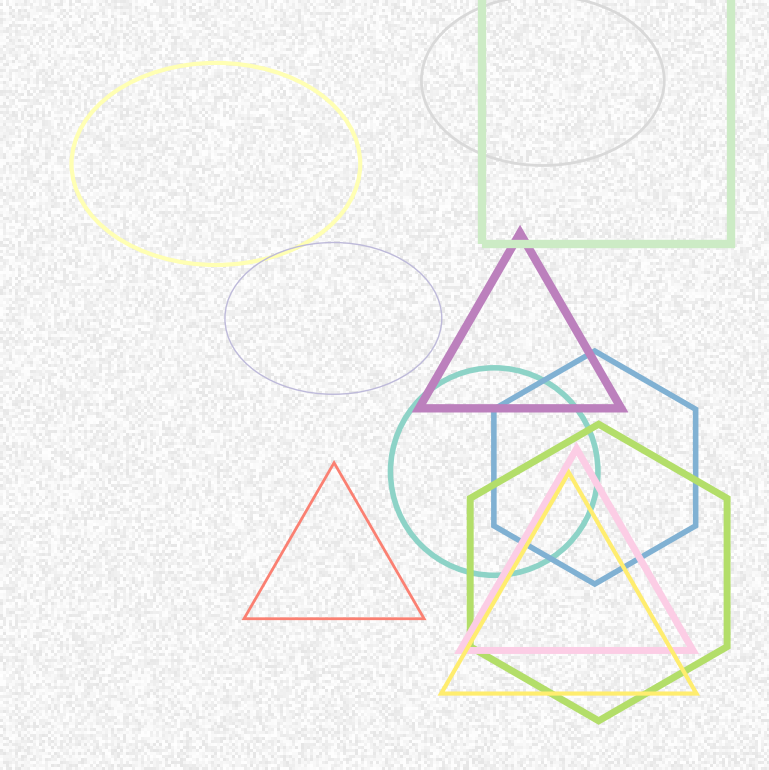[{"shape": "circle", "thickness": 2, "radius": 0.67, "center": [0.642, 0.388]}, {"shape": "oval", "thickness": 1.5, "radius": 0.94, "center": [0.28, 0.787]}, {"shape": "oval", "thickness": 0.5, "radius": 0.7, "center": [0.433, 0.587]}, {"shape": "triangle", "thickness": 1, "radius": 0.68, "center": [0.434, 0.264]}, {"shape": "hexagon", "thickness": 2, "radius": 0.76, "center": [0.772, 0.393]}, {"shape": "hexagon", "thickness": 2.5, "radius": 0.96, "center": [0.777, 0.256]}, {"shape": "triangle", "thickness": 2.5, "radius": 0.87, "center": [0.749, 0.243]}, {"shape": "oval", "thickness": 1, "radius": 0.79, "center": [0.705, 0.895]}, {"shape": "triangle", "thickness": 3, "radius": 0.76, "center": [0.675, 0.546]}, {"shape": "square", "thickness": 3, "radius": 0.81, "center": [0.788, 0.845]}, {"shape": "triangle", "thickness": 1.5, "radius": 0.96, "center": [0.739, 0.195]}]